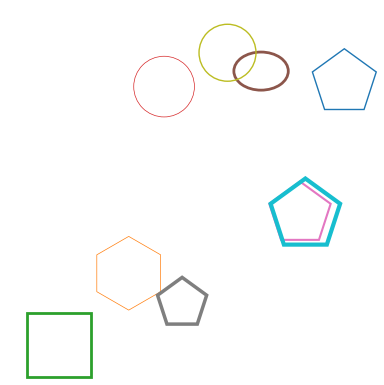[{"shape": "pentagon", "thickness": 1, "radius": 0.44, "center": [0.894, 0.786]}, {"shape": "hexagon", "thickness": 0.5, "radius": 0.48, "center": [0.334, 0.29]}, {"shape": "square", "thickness": 2, "radius": 0.42, "center": [0.153, 0.104]}, {"shape": "circle", "thickness": 0.5, "radius": 0.39, "center": [0.426, 0.775]}, {"shape": "oval", "thickness": 2, "radius": 0.35, "center": [0.678, 0.815]}, {"shape": "pentagon", "thickness": 1.5, "radius": 0.42, "center": [0.779, 0.445]}, {"shape": "pentagon", "thickness": 2.5, "radius": 0.34, "center": [0.473, 0.212]}, {"shape": "circle", "thickness": 1, "radius": 0.37, "center": [0.591, 0.863]}, {"shape": "pentagon", "thickness": 3, "radius": 0.47, "center": [0.793, 0.441]}]